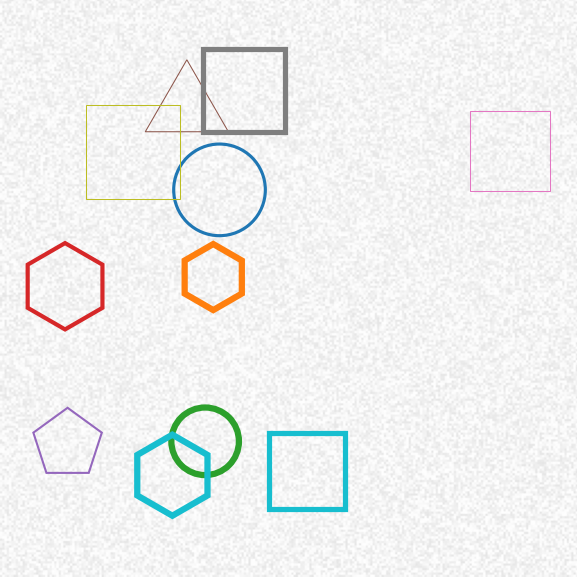[{"shape": "circle", "thickness": 1.5, "radius": 0.4, "center": [0.38, 0.67]}, {"shape": "hexagon", "thickness": 3, "radius": 0.29, "center": [0.369, 0.519]}, {"shape": "circle", "thickness": 3, "radius": 0.29, "center": [0.355, 0.235]}, {"shape": "hexagon", "thickness": 2, "radius": 0.37, "center": [0.113, 0.503]}, {"shape": "pentagon", "thickness": 1, "radius": 0.31, "center": [0.117, 0.231]}, {"shape": "triangle", "thickness": 0.5, "radius": 0.42, "center": [0.324, 0.813]}, {"shape": "square", "thickness": 0.5, "radius": 0.35, "center": [0.883, 0.737]}, {"shape": "square", "thickness": 2.5, "radius": 0.36, "center": [0.423, 0.843]}, {"shape": "square", "thickness": 0.5, "radius": 0.41, "center": [0.23, 0.736]}, {"shape": "hexagon", "thickness": 3, "radius": 0.35, "center": [0.298, 0.176]}, {"shape": "square", "thickness": 2.5, "radius": 0.33, "center": [0.532, 0.183]}]